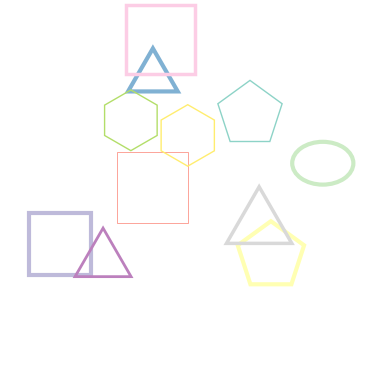[{"shape": "pentagon", "thickness": 1, "radius": 0.44, "center": [0.649, 0.703]}, {"shape": "pentagon", "thickness": 3, "radius": 0.45, "center": [0.704, 0.335]}, {"shape": "square", "thickness": 3, "radius": 0.4, "center": [0.156, 0.366]}, {"shape": "square", "thickness": 0.5, "radius": 0.46, "center": [0.397, 0.514]}, {"shape": "triangle", "thickness": 3, "radius": 0.37, "center": [0.397, 0.8]}, {"shape": "hexagon", "thickness": 1, "radius": 0.39, "center": [0.34, 0.688]}, {"shape": "square", "thickness": 2.5, "radius": 0.45, "center": [0.417, 0.897]}, {"shape": "triangle", "thickness": 2.5, "radius": 0.49, "center": [0.673, 0.417]}, {"shape": "triangle", "thickness": 2, "radius": 0.42, "center": [0.268, 0.323]}, {"shape": "oval", "thickness": 3, "radius": 0.4, "center": [0.838, 0.576]}, {"shape": "hexagon", "thickness": 1, "radius": 0.4, "center": [0.488, 0.648]}]